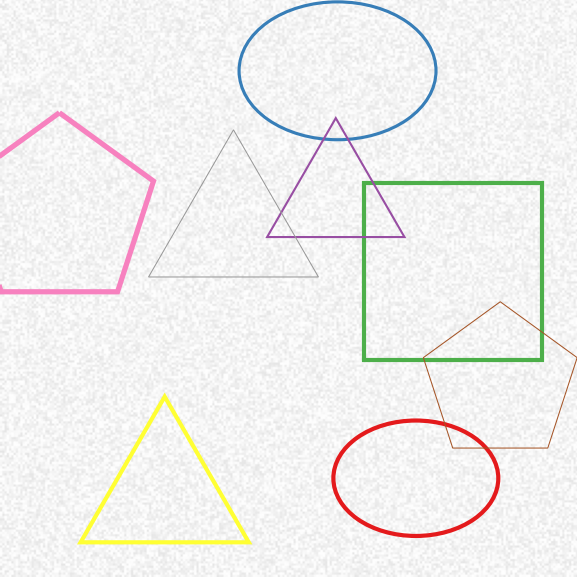[{"shape": "oval", "thickness": 2, "radius": 0.71, "center": [0.72, 0.171]}, {"shape": "oval", "thickness": 1.5, "radius": 0.85, "center": [0.584, 0.877]}, {"shape": "square", "thickness": 2, "radius": 0.77, "center": [0.785, 0.529]}, {"shape": "triangle", "thickness": 1, "radius": 0.69, "center": [0.581, 0.657]}, {"shape": "triangle", "thickness": 2, "radius": 0.84, "center": [0.285, 0.144]}, {"shape": "pentagon", "thickness": 0.5, "radius": 0.7, "center": [0.866, 0.337]}, {"shape": "pentagon", "thickness": 2.5, "radius": 0.86, "center": [0.103, 0.633]}, {"shape": "triangle", "thickness": 0.5, "radius": 0.85, "center": [0.404, 0.604]}]